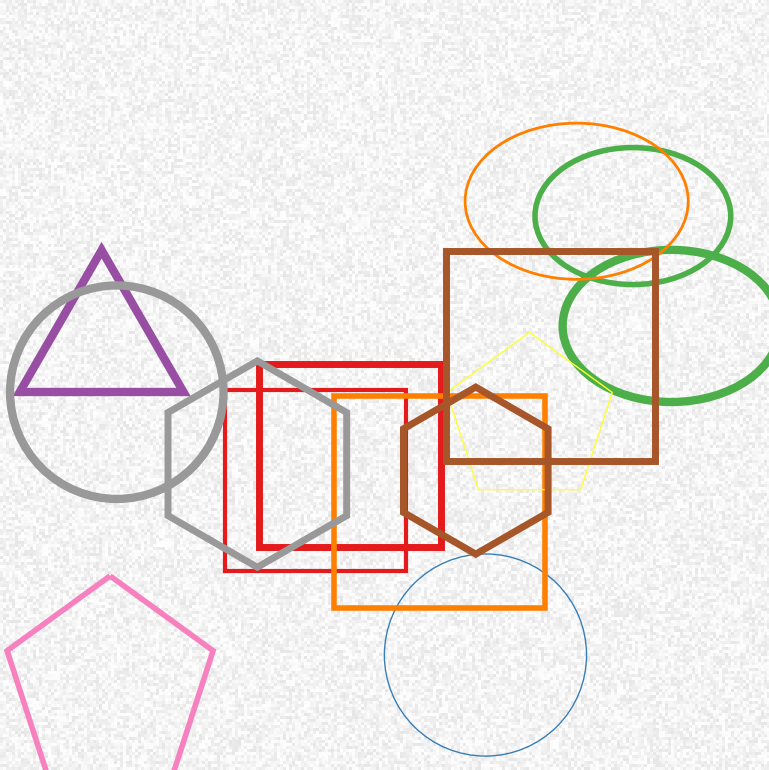[{"shape": "square", "thickness": 1.5, "radius": 0.59, "center": [0.41, 0.376]}, {"shape": "square", "thickness": 2.5, "radius": 0.59, "center": [0.454, 0.409]}, {"shape": "circle", "thickness": 0.5, "radius": 0.66, "center": [0.63, 0.149]}, {"shape": "oval", "thickness": 3, "radius": 0.71, "center": [0.872, 0.577]}, {"shape": "oval", "thickness": 2, "radius": 0.64, "center": [0.822, 0.719]}, {"shape": "triangle", "thickness": 3, "radius": 0.61, "center": [0.132, 0.552]}, {"shape": "square", "thickness": 2, "radius": 0.69, "center": [0.571, 0.348]}, {"shape": "oval", "thickness": 1, "radius": 0.72, "center": [0.749, 0.739]}, {"shape": "pentagon", "thickness": 0.5, "radius": 0.56, "center": [0.688, 0.455]}, {"shape": "hexagon", "thickness": 2.5, "radius": 0.54, "center": [0.618, 0.389]}, {"shape": "square", "thickness": 2.5, "radius": 0.68, "center": [0.715, 0.538]}, {"shape": "pentagon", "thickness": 2, "radius": 0.7, "center": [0.143, 0.111]}, {"shape": "hexagon", "thickness": 2.5, "radius": 0.67, "center": [0.334, 0.397]}, {"shape": "circle", "thickness": 3, "radius": 0.69, "center": [0.152, 0.491]}]